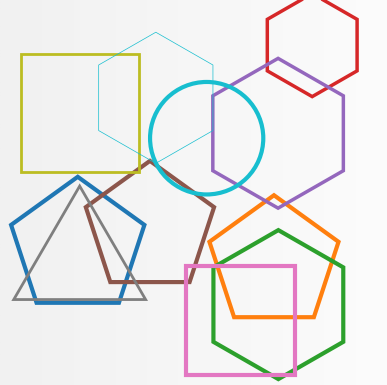[{"shape": "pentagon", "thickness": 3, "radius": 0.9, "center": [0.201, 0.36]}, {"shape": "pentagon", "thickness": 3, "radius": 0.88, "center": [0.707, 0.318]}, {"shape": "hexagon", "thickness": 3, "radius": 0.97, "center": [0.718, 0.209]}, {"shape": "hexagon", "thickness": 2.5, "radius": 0.67, "center": [0.806, 0.883]}, {"shape": "hexagon", "thickness": 2.5, "radius": 0.97, "center": [0.718, 0.654]}, {"shape": "pentagon", "thickness": 3, "radius": 0.87, "center": [0.387, 0.408]}, {"shape": "square", "thickness": 3, "radius": 0.71, "center": [0.621, 0.167]}, {"shape": "triangle", "thickness": 2, "radius": 0.98, "center": [0.206, 0.32]}, {"shape": "square", "thickness": 2, "radius": 0.76, "center": [0.205, 0.706]}, {"shape": "hexagon", "thickness": 0.5, "radius": 0.85, "center": [0.402, 0.746]}, {"shape": "circle", "thickness": 3, "radius": 0.73, "center": [0.533, 0.641]}]